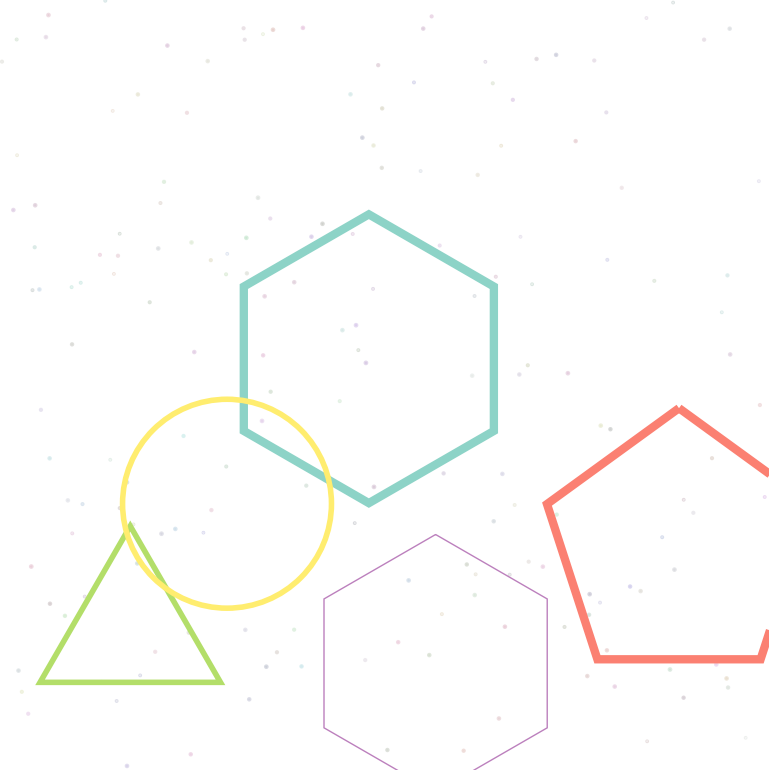[{"shape": "hexagon", "thickness": 3, "radius": 0.94, "center": [0.479, 0.534]}, {"shape": "pentagon", "thickness": 3, "radius": 0.9, "center": [0.882, 0.29]}, {"shape": "triangle", "thickness": 2, "radius": 0.68, "center": [0.169, 0.181]}, {"shape": "hexagon", "thickness": 0.5, "radius": 0.84, "center": [0.566, 0.138]}, {"shape": "circle", "thickness": 2, "radius": 0.68, "center": [0.295, 0.346]}]